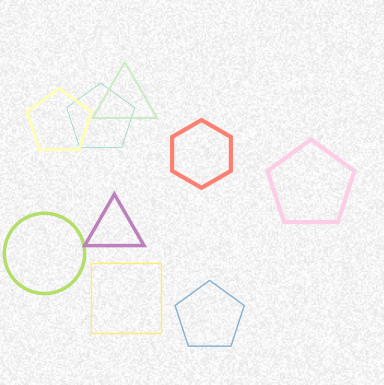[{"shape": "pentagon", "thickness": 0.5, "radius": 0.46, "center": [0.262, 0.692]}, {"shape": "pentagon", "thickness": 2, "radius": 0.44, "center": [0.154, 0.682]}, {"shape": "hexagon", "thickness": 3, "radius": 0.44, "center": [0.523, 0.6]}, {"shape": "pentagon", "thickness": 1, "radius": 0.47, "center": [0.545, 0.177]}, {"shape": "circle", "thickness": 2.5, "radius": 0.52, "center": [0.116, 0.342]}, {"shape": "pentagon", "thickness": 3, "radius": 0.59, "center": [0.808, 0.519]}, {"shape": "triangle", "thickness": 2.5, "radius": 0.44, "center": [0.297, 0.407]}, {"shape": "triangle", "thickness": 1.5, "radius": 0.48, "center": [0.324, 0.742]}, {"shape": "square", "thickness": 1, "radius": 0.46, "center": [0.327, 0.226]}]